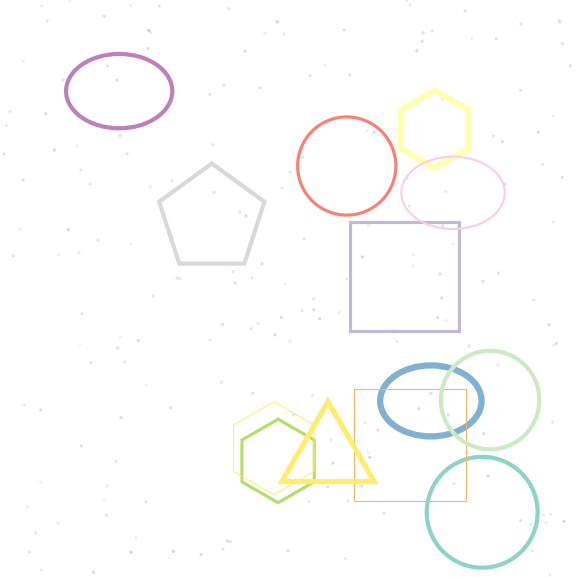[{"shape": "circle", "thickness": 2, "radius": 0.48, "center": [0.835, 0.112]}, {"shape": "hexagon", "thickness": 3, "radius": 0.34, "center": [0.753, 0.775]}, {"shape": "square", "thickness": 1.5, "radius": 0.47, "center": [0.7, 0.52]}, {"shape": "circle", "thickness": 1.5, "radius": 0.43, "center": [0.6, 0.712]}, {"shape": "oval", "thickness": 3, "radius": 0.44, "center": [0.746, 0.305]}, {"shape": "square", "thickness": 0.5, "radius": 0.48, "center": [0.71, 0.229]}, {"shape": "hexagon", "thickness": 1.5, "radius": 0.36, "center": [0.482, 0.201]}, {"shape": "oval", "thickness": 1, "radius": 0.45, "center": [0.785, 0.665]}, {"shape": "pentagon", "thickness": 2, "radius": 0.48, "center": [0.367, 0.62]}, {"shape": "oval", "thickness": 2, "radius": 0.46, "center": [0.206, 0.841]}, {"shape": "circle", "thickness": 2, "radius": 0.43, "center": [0.849, 0.306]}, {"shape": "triangle", "thickness": 2.5, "radius": 0.46, "center": [0.568, 0.211]}, {"shape": "hexagon", "thickness": 0.5, "radius": 0.4, "center": [0.474, 0.223]}]